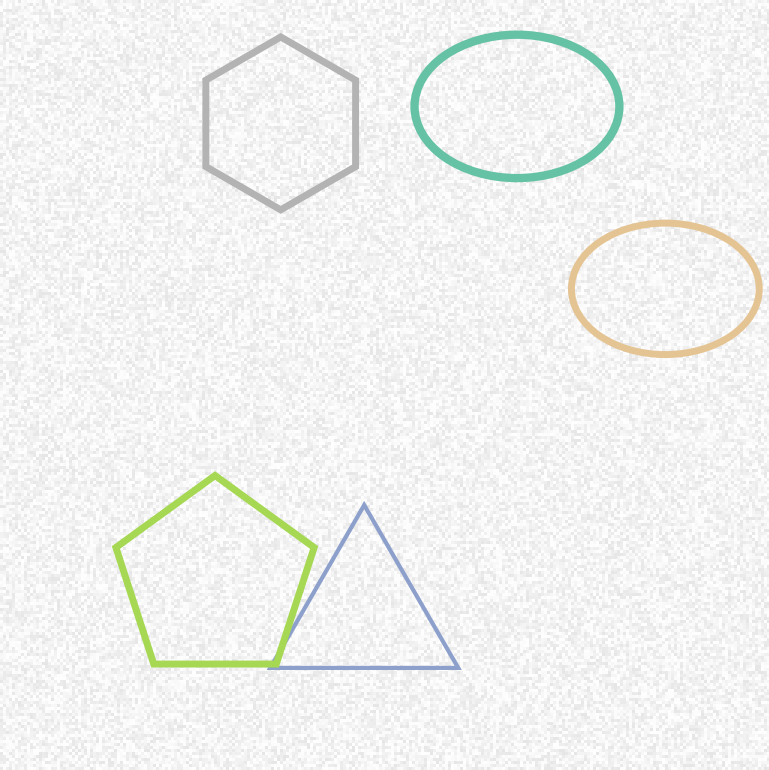[{"shape": "oval", "thickness": 3, "radius": 0.67, "center": [0.671, 0.862]}, {"shape": "triangle", "thickness": 1.5, "radius": 0.7, "center": [0.473, 0.203]}, {"shape": "pentagon", "thickness": 2.5, "radius": 0.68, "center": [0.279, 0.247]}, {"shape": "oval", "thickness": 2.5, "radius": 0.61, "center": [0.864, 0.625]}, {"shape": "hexagon", "thickness": 2.5, "radius": 0.56, "center": [0.365, 0.84]}]